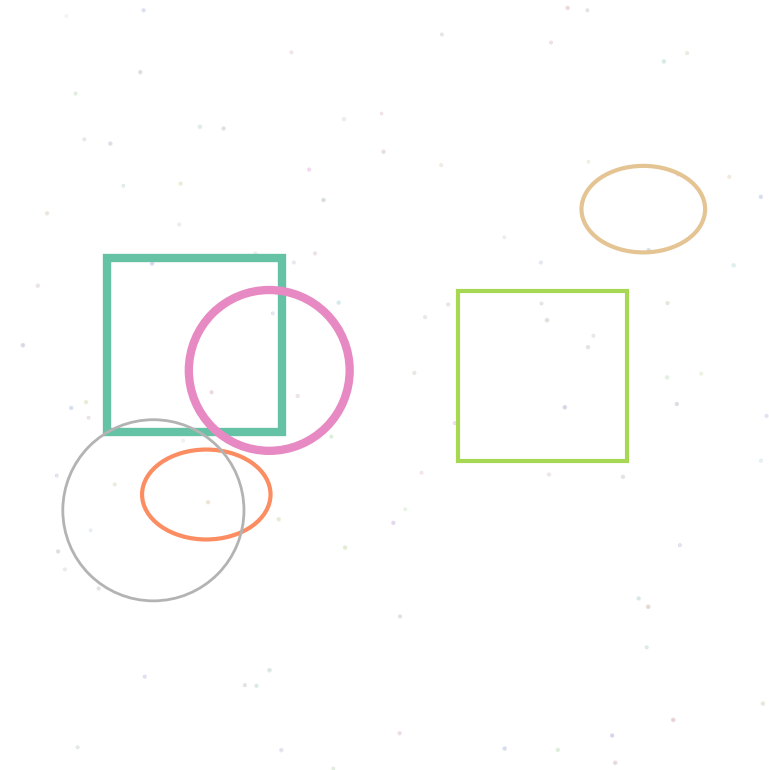[{"shape": "square", "thickness": 3, "radius": 0.57, "center": [0.253, 0.552]}, {"shape": "oval", "thickness": 1.5, "radius": 0.42, "center": [0.268, 0.358]}, {"shape": "circle", "thickness": 3, "radius": 0.52, "center": [0.35, 0.519]}, {"shape": "square", "thickness": 1.5, "radius": 0.55, "center": [0.705, 0.512]}, {"shape": "oval", "thickness": 1.5, "radius": 0.4, "center": [0.835, 0.728]}, {"shape": "circle", "thickness": 1, "radius": 0.59, "center": [0.199, 0.337]}]